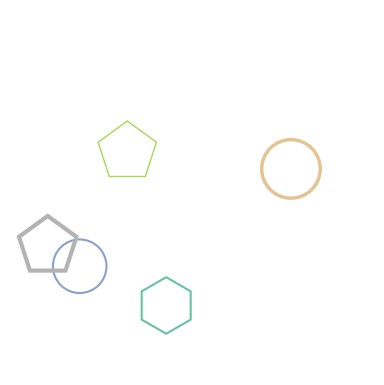[{"shape": "hexagon", "thickness": 1.5, "radius": 0.37, "center": [0.432, 0.207]}, {"shape": "circle", "thickness": 1.5, "radius": 0.35, "center": [0.207, 0.308]}, {"shape": "pentagon", "thickness": 1, "radius": 0.4, "center": [0.331, 0.606]}, {"shape": "circle", "thickness": 2.5, "radius": 0.38, "center": [0.756, 0.561]}, {"shape": "pentagon", "thickness": 3, "radius": 0.39, "center": [0.124, 0.361]}]